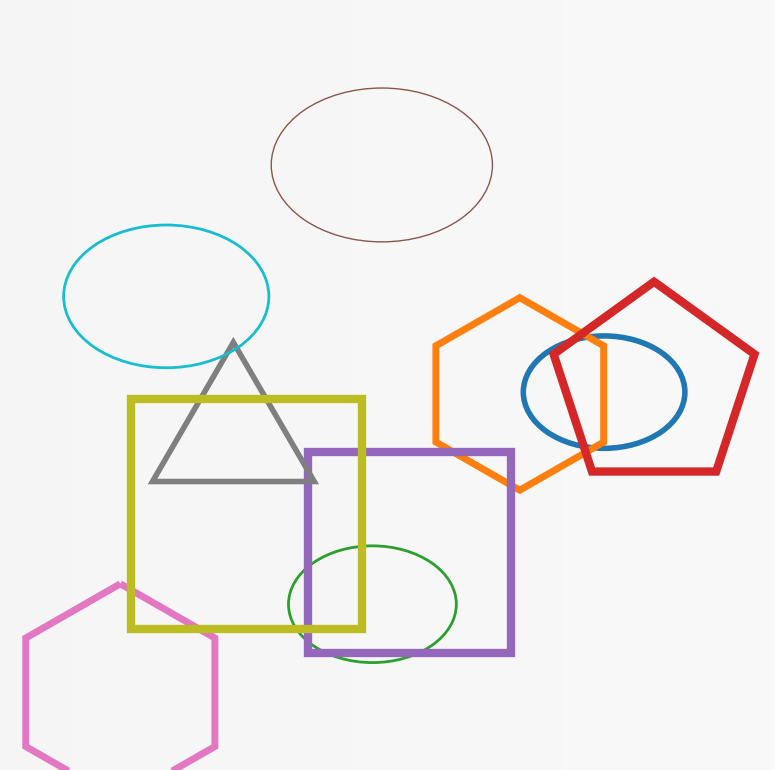[{"shape": "oval", "thickness": 2, "radius": 0.52, "center": [0.779, 0.491]}, {"shape": "hexagon", "thickness": 2.5, "radius": 0.62, "center": [0.671, 0.488]}, {"shape": "oval", "thickness": 1, "radius": 0.54, "center": [0.481, 0.215]}, {"shape": "pentagon", "thickness": 3, "radius": 0.68, "center": [0.844, 0.498]}, {"shape": "square", "thickness": 3, "radius": 0.66, "center": [0.529, 0.283]}, {"shape": "oval", "thickness": 0.5, "radius": 0.71, "center": [0.493, 0.786]}, {"shape": "hexagon", "thickness": 2.5, "radius": 0.7, "center": [0.155, 0.101]}, {"shape": "triangle", "thickness": 2, "radius": 0.6, "center": [0.301, 0.435]}, {"shape": "square", "thickness": 3, "radius": 0.75, "center": [0.318, 0.332]}, {"shape": "oval", "thickness": 1, "radius": 0.66, "center": [0.215, 0.615]}]